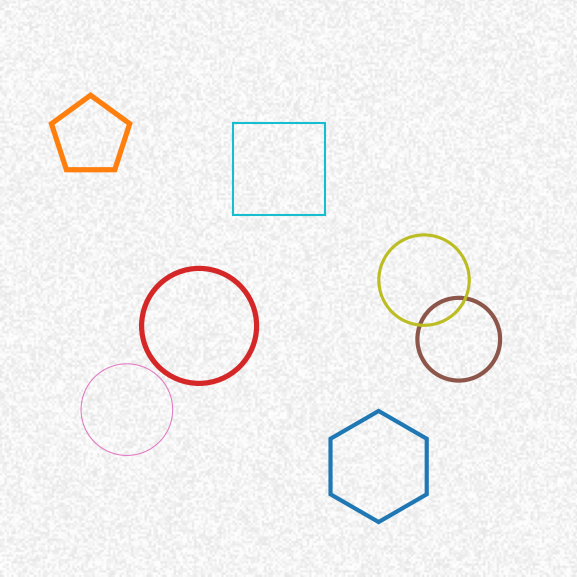[{"shape": "hexagon", "thickness": 2, "radius": 0.48, "center": [0.656, 0.191]}, {"shape": "pentagon", "thickness": 2.5, "radius": 0.36, "center": [0.157, 0.763]}, {"shape": "circle", "thickness": 2.5, "radius": 0.5, "center": [0.345, 0.435]}, {"shape": "circle", "thickness": 2, "radius": 0.36, "center": [0.794, 0.412]}, {"shape": "circle", "thickness": 0.5, "radius": 0.4, "center": [0.22, 0.29]}, {"shape": "circle", "thickness": 1.5, "radius": 0.39, "center": [0.734, 0.514]}, {"shape": "square", "thickness": 1, "radius": 0.4, "center": [0.482, 0.707]}]